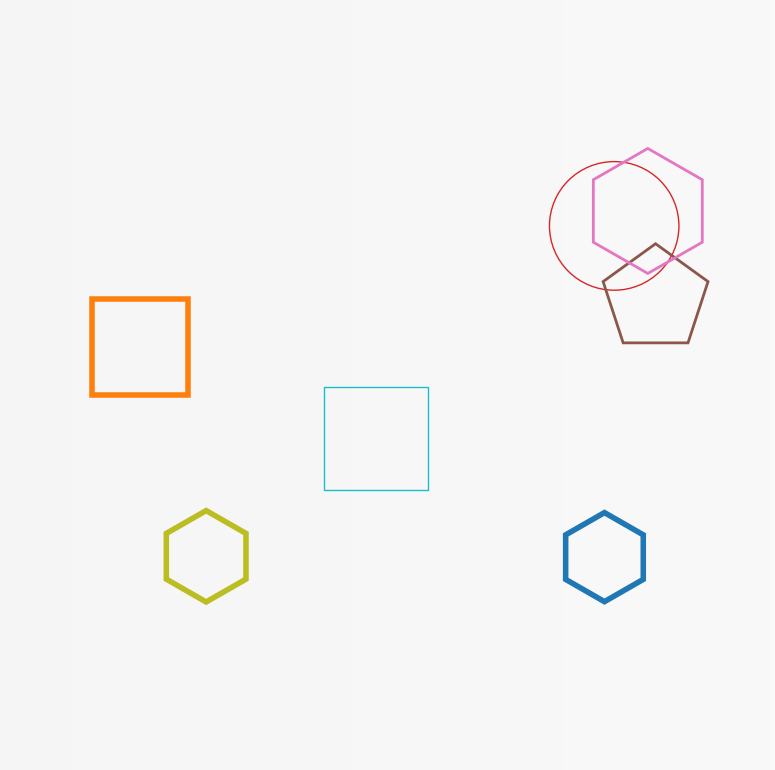[{"shape": "hexagon", "thickness": 2, "radius": 0.29, "center": [0.78, 0.276]}, {"shape": "square", "thickness": 2, "radius": 0.31, "center": [0.181, 0.549]}, {"shape": "circle", "thickness": 0.5, "radius": 0.42, "center": [0.793, 0.707]}, {"shape": "pentagon", "thickness": 1, "radius": 0.36, "center": [0.846, 0.612]}, {"shape": "hexagon", "thickness": 1, "radius": 0.41, "center": [0.836, 0.726]}, {"shape": "hexagon", "thickness": 2, "radius": 0.3, "center": [0.266, 0.278]}, {"shape": "square", "thickness": 0.5, "radius": 0.34, "center": [0.485, 0.43]}]